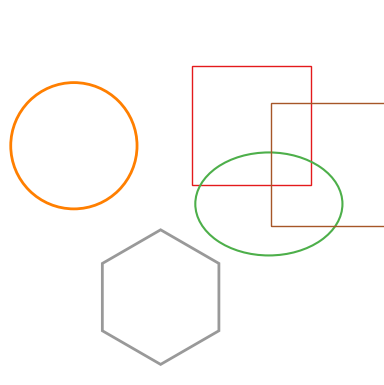[{"shape": "square", "thickness": 1, "radius": 0.77, "center": [0.653, 0.674]}, {"shape": "oval", "thickness": 1.5, "radius": 0.96, "center": [0.698, 0.47]}, {"shape": "circle", "thickness": 2, "radius": 0.82, "center": [0.192, 0.621]}, {"shape": "square", "thickness": 1, "radius": 0.8, "center": [0.864, 0.572]}, {"shape": "hexagon", "thickness": 2, "radius": 0.87, "center": [0.417, 0.228]}]